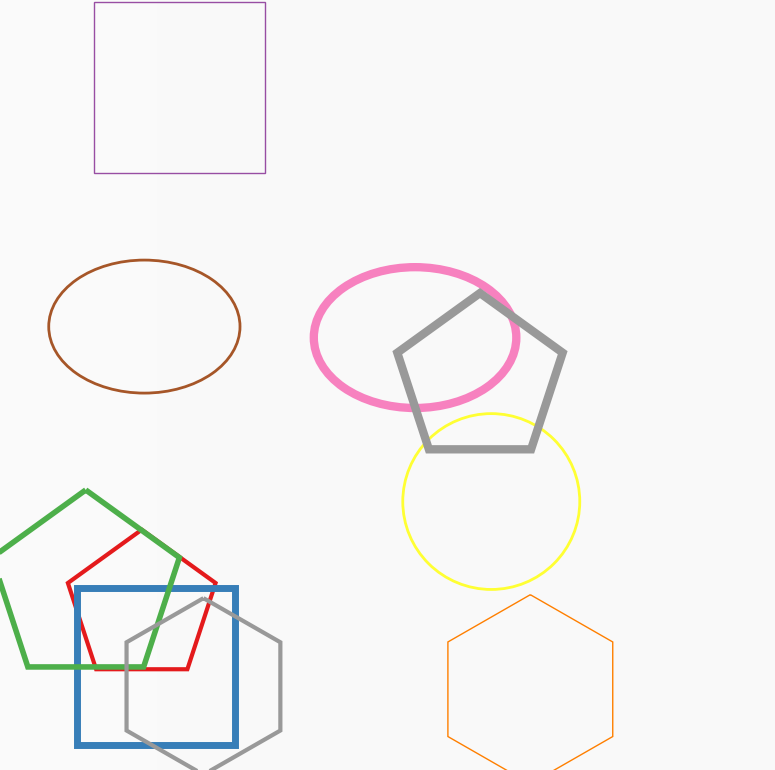[{"shape": "pentagon", "thickness": 1.5, "radius": 0.5, "center": [0.183, 0.212]}, {"shape": "square", "thickness": 2.5, "radius": 0.51, "center": [0.201, 0.135]}, {"shape": "pentagon", "thickness": 2, "radius": 0.64, "center": [0.111, 0.237]}, {"shape": "square", "thickness": 0.5, "radius": 0.55, "center": [0.232, 0.886]}, {"shape": "hexagon", "thickness": 0.5, "radius": 0.61, "center": [0.684, 0.105]}, {"shape": "circle", "thickness": 1, "radius": 0.57, "center": [0.634, 0.349]}, {"shape": "oval", "thickness": 1, "radius": 0.62, "center": [0.186, 0.576]}, {"shape": "oval", "thickness": 3, "radius": 0.65, "center": [0.536, 0.562]}, {"shape": "hexagon", "thickness": 1.5, "radius": 0.57, "center": [0.263, 0.109]}, {"shape": "pentagon", "thickness": 3, "radius": 0.56, "center": [0.619, 0.507]}]